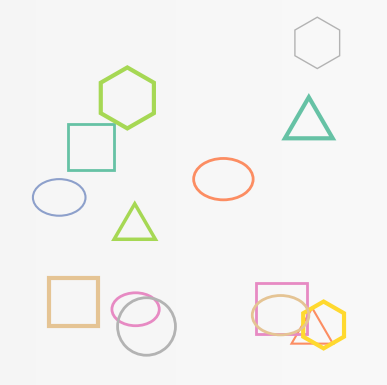[{"shape": "triangle", "thickness": 3, "radius": 0.36, "center": [0.797, 0.676]}, {"shape": "square", "thickness": 2, "radius": 0.3, "center": [0.235, 0.618]}, {"shape": "triangle", "thickness": 1.5, "radius": 0.31, "center": [0.806, 0.138]}, {"shape": "oval", "thickness": 2, "radius": 0.38, "center": [0.577, 0.535]}, {"shape": "oval", "thickness": 1.5, "radius": 0.34, "center": [0.153, 0.487]}, {"shape": "oval", "thickness": 2, "radius": 0.31, "center": [0.35, 0.197]}, {"shape": "square", "thickness": 2, "radius": 0.33, "center": [0.727, 0.198]}, {"shape": "hexagon", "thickness": 3, "radius": 0.4, "center": [0.329, 0.746]}, {"shape": "triangle", "thickness": 2.5, "radius": 0.31, "center": [0.348, 0.409]}, {"shape": "hexagon", "thickness": 3, "radius": 0.3, "center": [0.835, 0.156]}, {"shape": "square", "thickness": 3, "radius": 0.31, "center": [0.19, 0.216]}, {"shape": "oval", "thickness": 2, "radius": 0.37, "center": [0.724, 0.181]}, {"shape": "hexagon", "thickness": 1, "radius": 0.33, "center": [0.819, 0.889]}, {"shape": "circle", "thickness": 2, "radius": 0.37, "center": [0.378, 0.152]}]